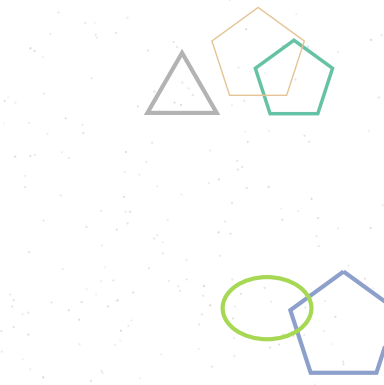[{"shape": "pentagon", "thickness": 2.5, "radius": 0.53, "center": [0.763, 0.79]}, {"shape": "pentagon", "thickness": 3, "radius": 0.73, "center": [0.892, 0.149]}, {"shape": "oval", "thickness": 3, "radius": 0.58, "center": [0.694, 0.2]}, {"shape": "pentagon", "thickness": 1, "radius": 0.63, "center": [0.67, 0.855]}, {"shape": "triangle", "thickness": 3, "radius": 0.52, "center": [0.473, 0.759]}]